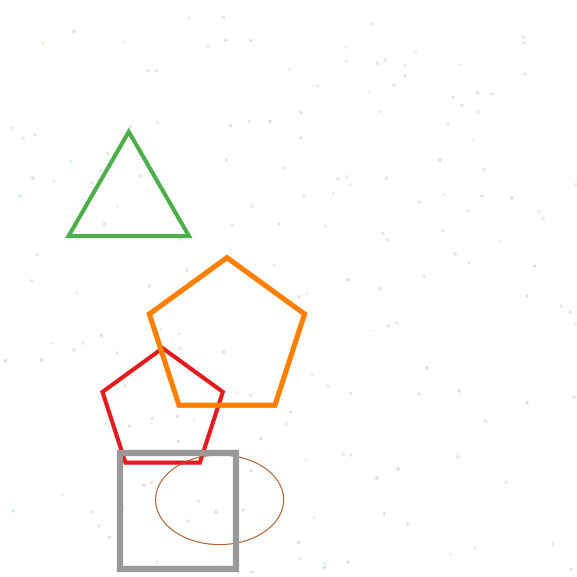[{"shape": "pentagon", "thickness": 2, "radius": 0.55, "center": [0.282, 0.287]}, {"shape": "triangle", "thickness": 2, "radius": 0.6, "center": [0.223, 0.651]}, {"shape": "pentagon", "thickness": 2.5, "radius": 0.71, "center": [0.393, 0.412]}, {"shape": "oval", "thickness": 0.5, "radius": 0.55, "center": [0.38, 0.134]}, {"shape": "square", "thickness": 3, "radius": 0.5, "center": [0.309, 0.114]}]